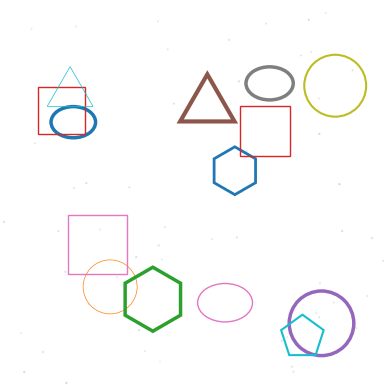[{"shape": "oval", "thickness": 2.5, "radius": 0.29, "center": [0.19, 0.683]}, {"shape": "hexagon", "thickness": 2, "radius": 0.31, "center": [0.61, 0.557]}, {"shape": "circle", "thickness": 0.5, "radius": 0.35, "center": [0.286, 0.255]}, {"shape": "hexagon", "thickness": 2.5, "radius": 0.42, "center": [0.397, 0.223]}, {"shape": "square", "thickness": 1, "radius": 0.32, "center": [0.688, 0.66]}, {"shape": "square", "thickness": 1, "radius": 0.31, "center": [0.159, 0.712]}, {"shape": "circle", "thickness": 2.5, "radius": 0.42, "center": [0.835, 0.16]}, {"shape": "triangle", "thickness": 3, "radius": 0.41, "center": [0.539, 0.725]}, {"shape": "oval", "thickness": 1, "radius": 0.36, "center": [0.585, 0.214]}, {"shape": "square", "thickness": 1, "radius": 0.38, "center": [0.253, 0.365]}, {"shape": "oval", "thickness": 2.5, "radius": 0.31, "center": [0.7, 0.783]}, {"shape": "circle", "thickness": 1.5, "radius": 0.4, "center": [0.871, 0.777]}, {"shape": "pentagon", "thickness": 1.5, "radius": 0.29, "center": [0.785, 0.125]}, {"shape": "triangle", "thickness": 0.5, "radius": 0.34, "center": [0.182, 0.758]}]